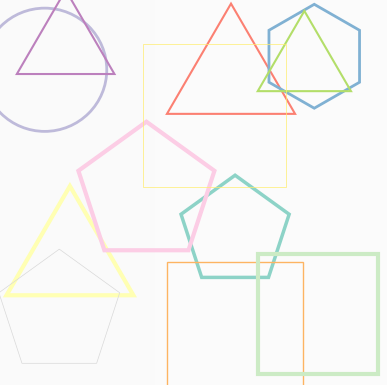[{"shape": "pentagon", "thickness": 2.5, "radius": 0.73, "center": [0.607, 0.398]}, {"shape": "triangle", "thickness": 3, "radius": 0.95, "center": [0.18, 0.328]}, {"shape": "circle", "thickness": 2, "radius": 0.8, "center": [0.115, 0.819]}, {"shape": "triangle", "thickness": 1.5, "radius": 0.95, "center": [0.596, 0.8]}, {"shape": "hexagon", "thickness": 2, "radius": 0.67, "center": [0.811, 0.854]}, {"shape": "square", "thickness": 1, "radius": 0.88, "center": [0.606, 0.144]}, {"shape": "triangle", "thickness": 1.5, "radius": 0.69, "center": [0.785, 0.833]}, {"shape": "pentagon", "thickness": 3, "radius": 0.92, "center": [0.378, 0.499]}, {"shape": "pentagon", "thickness": 0.5, "radius": 0.82, "center": [0.153, 0.189]}, {"shape": "triangle", "thickness": 1.5, "radius": 0.73, "center": [0.169, 0.88]}, {"shape": "square", "thickness": 3, "radius": 0.78, "center": [0.821, 0.183]}, {"shape": "square", "thickness": 0.5, "radius": 0.93, "center": [0.554, 0.7]}]